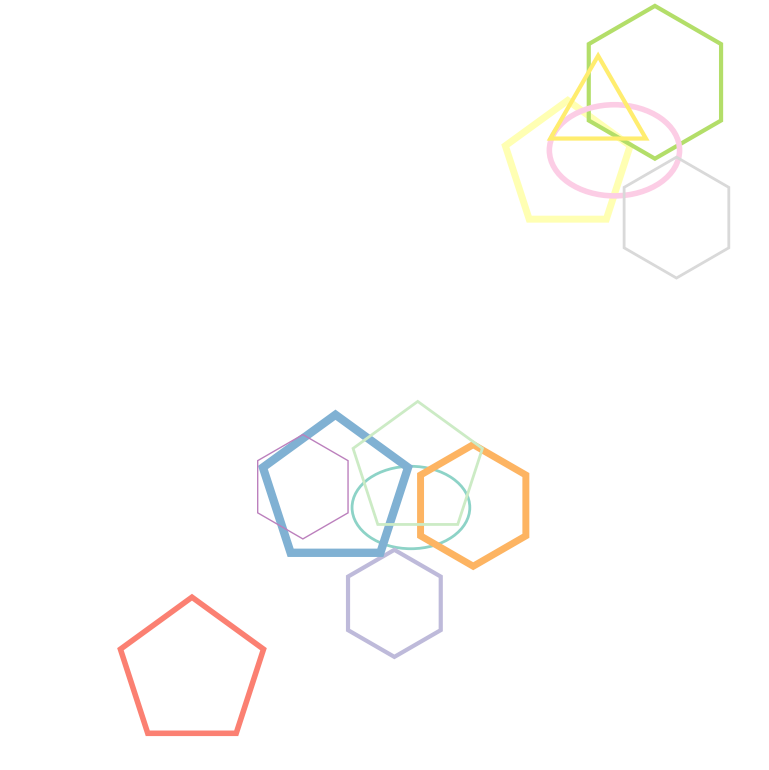[{"shape": "oval", "thickness": 1, "radius": 0.38, "center": [0.534, 0.341]}, {"shape": "pentagon", "thickness": 2.5, "radius": 0.43, "center": [0.737, 0.784]}, {"shape": "hexagon", "thickness": 1.5, "radius": 0.35, "center": [0.512, 0.216]}, {"shape": "pentagon", "thickness": 2, "radius": 0.49, "center": [0.249, 0.127]}, {"shape": "pentagon", "thickness": 3, "radius": 0.5, "center": [0.436, 0.362]}, {"shape": "hexagon", "thickness": 2.5, "radius": 0.39, "center": [0.615, 0.344]}, {"shape": "hexagon", "thickness": 1.5, "radius": 0.5, "center": [0.851, 0.893]}, {"shape": "oval", "thickness": 2, "radius": 0.42, "center": [0.798, 0.805]}, {"shape": "hexagon", "thickness": 1, "radius": 0.39, "center": [0.879, 0.717]}, {"shape": "hexagon", "thickness": 0.5, "radius": 0.34, "center": [0.393, 0.368]}, {"shape": "pentagon", "thickness": 1, "radius": 0.44, "center": [0.543, 0.39]}, {"shape": "triangle", "thickness": 1.5, "radius": 0.36, "center": [0.777, 0.856]}]